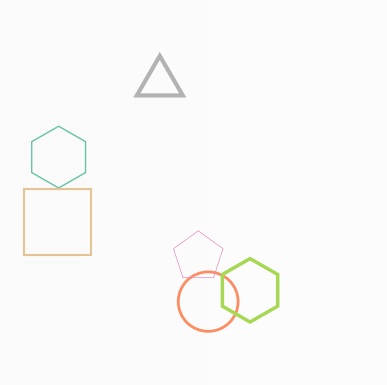[{"shape": "hexagon", "thickness": 1, "radius": 0.4, "center": [0.151, 0.592]}, {"shape": "circle", "thickness": 2, "radius": 0.39, "center": [0.537, 0.217]}, {"shape": "pentagon", "thickness": 0.5, "radius": 0.34, "center": [0.512, 0.333]}, {"shape": "hexagon", "thickness": 2.5, "radius": 0.41, "center": [0.645, 0.246]}, {"shape": "square", "thickness": 1.5, "radius": 0.43, "center": [0.148, 0.423]}, {"shape": "triangle", "thickness": 3, "radius": 0.34, "center": [0.412, 0.786]}]